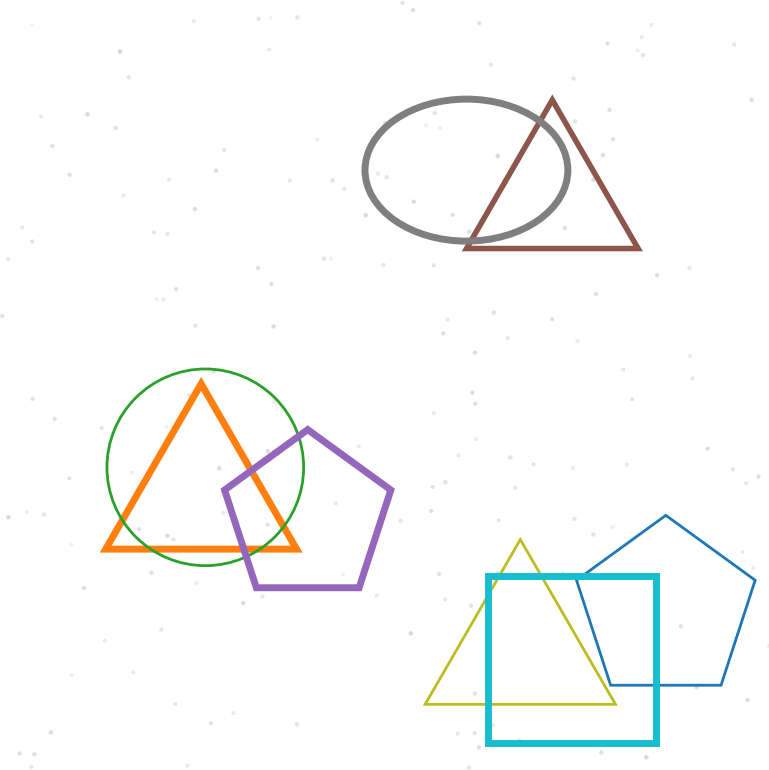[{"shape": "pentagon", "thickness": 1, "radius": 0.61, "center": [0.865, 0.209]}, {"shape": "triangle", "thickness": 2.5, "radius": 0.72, "center": [0.261, 0.358]}, {"shape": "circle", "thickness": 1, "radius": 0.64, "center": [0.267, 0.393]}, {"shape": "pentagon", "thickness": 2.5, "radius": 0.57, "center": [0.4, 0.329]}, {"shape": "triangle", "thickness": 2, "radius": 0.64, "center": [0.717, 0.742]}, {"shape": "oval", "thickness": 2.5, "radius": 0.66, "center": [0.606, 0.779]}, {"shape": "triangle", "thickness": 1, "radius": 0.71, "center": [0.676, 0.157]}, {"shape": "square", "thickness": 2.5, "radius": 0.54, "center": [0.743, 0.143]}]